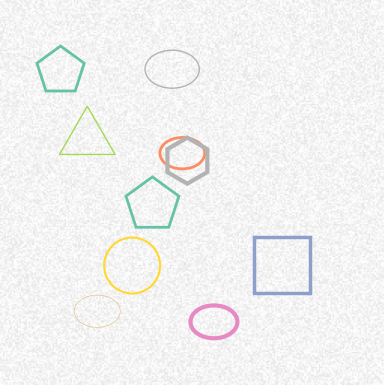[{"shape": "pentagon", "thickness": 2, "radius": 0.32, "center": [0.157, 0.816]}, {"shape": "pentagon", "thickness": 2, "radius": 0.36, "center": [0.396, 0.468]}, {"shape": "oval", "thickness": 2, "radius": 0.29, "center": [0.474, 0.602]}, {"shape": "square", "thickness": 2.5, "radius": 0.36, "center": [0.732, 0.311]}, {"shape": "oval", "thickness": 3, "radius": 0.3, "center": [0.556, 0.164]}, {"shape": "triangle", "thickness": 1, "radius": 0.42, "center": [0.227, 0.641]}, {"shape": "circle", "thickness": 1.5, "radius": 0.36, "center": [0.343, 0.31]}, {"shape": "oval", "thickness": 0.5, "radius": 0.3, "center": [0.252, 0.191]}, {"shape": "oval", "thickness": 1, "radius": 0.35, "center": [0.447, 0.82]}, {"shape": "hexagon", "thickness": 3, "radius": 0.3, "center": [0.487, 0.583]}]